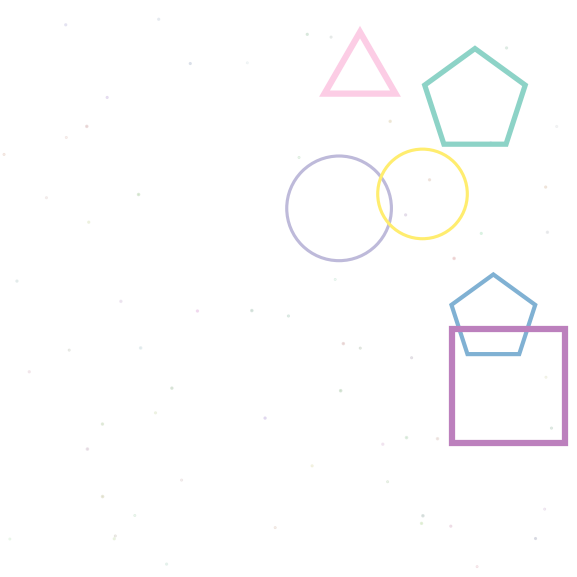[{"shape": "pentagon", "thickness": 2.5, "radius": 0.46, "center": [0.822, 0.823]}, {"shape": "circle", "thickness": 1.5, "radius": 0.45, "center": [0.587, 0.638]}, {"shape": "pentagon", "thickness": 2, "radius": 0.38, "center": [0.854, 0.448]}, {"shape": "triangle", "thickness": 3, "radius": 0.35, "center": [0.623, 0.873]}, {"shape": "square", "thickness": 3, "radius": 0.49, "center": [0.88, 0.331]}, {"shape": "circle", "thickness": 1.5, "radius": 0.39, "center": [0.732, 0.663]}]